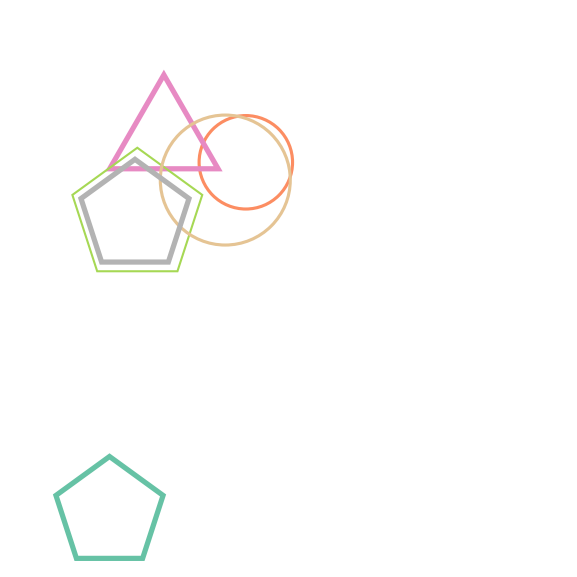[{"shape": "pentagon", "thickness": 2.5, "radius": 0.49, "center": [0.19, 0.111]}, {"shape": "circle", "thickness": 1.5, "radius": 0.4, "center": [0.426, 0.718]}, {"shape": "triangle", "thickness": 2.5, "radius": 0.54, "center": [0.284, 0.761]}, {"shape": "pentagon", "thickness": 1, "radius": 0.59, "center": [0.238, 0.625]}, {"shape": "circle", "thickness": 1.5, "radius": 0.56, "center": [0.39, 0.687]}, {"shape": "pentagon", "thickness": 2.5, "radius": 0.49, "center": [0.234, 0.625]}]